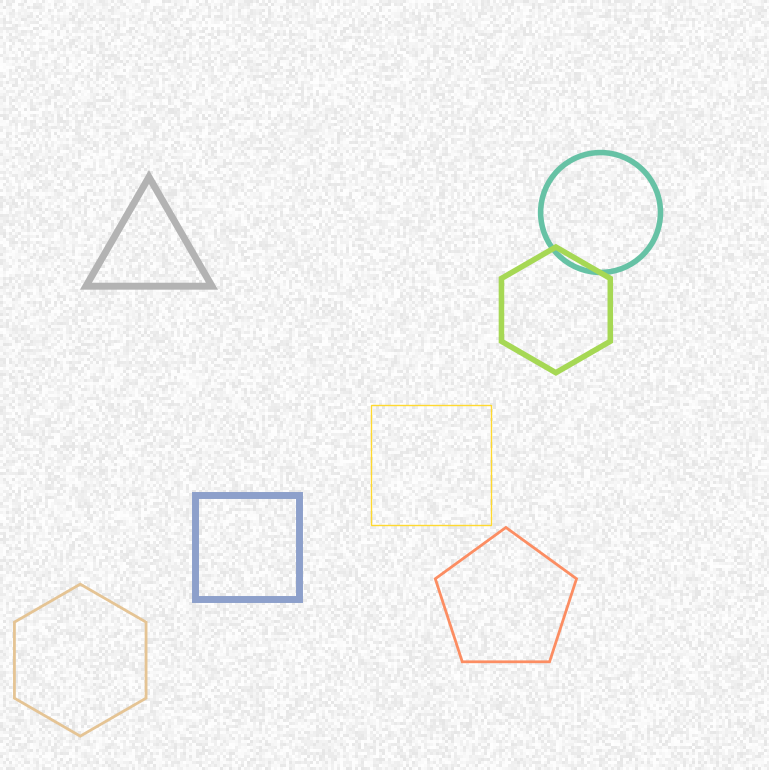[{"shape": "circle", "thickness": 2, "radius": 0.39, "center": [0.78, 0.724]}, {"shape": "pentagon", "thickness": 1, "radius": 0.48, "center": [0.657, 0.219]}, {"shape": "square", "thickness": 2.5, "radius": 0.34, "center": [0.32, 0.289]}, {"shape": "hexagon", "thickness": 2, "radius": 0.41, "center": [0.722, 0.598]}, {"shape": "square", "thickness": 0.5, "radius": 0.39, "center": [0.559, 0.396]}, {"shape": "hexagon", "thickness": 1, "radius": 0.49, "center": [0.104, 0.143]}, {"shape": "triangle", "thickness": 2.5, "radius": 0.47, "center": [0.193, 0.676]}]